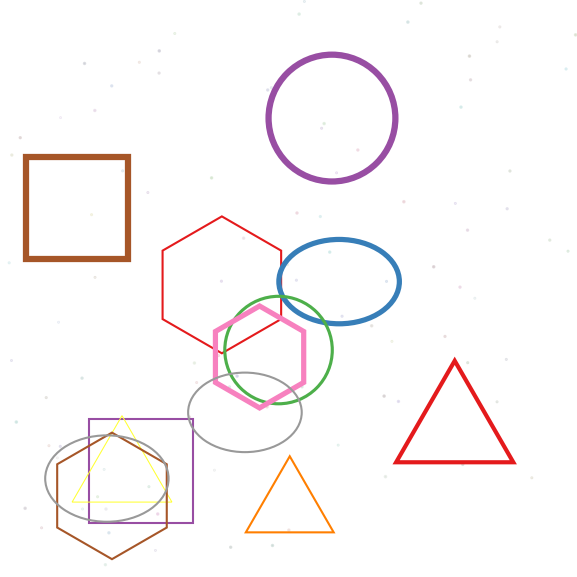[{"shape": "hexagon", "thickness": 1, "radius": 0.59, "center": [0.384, 0.506]}, {"shape": "triangle", "thickness": 2, "radius": 0.59, "center": [0.787, 0.257]}, {"shape": "oval", "thickness": 2.5, "radius": 0.52, "center": [0.587, 0.511]}, {"shape": "circle", "thickness": 1.5, "radius": 0.47, "center": [0.482, 0.393]}, {"shape": "square", "thickness": 1, "radius": 0.45, "center": [0.244, 0.184]}, {"shape": "circle", "thickness": 3, "radius": 0.55, "center": [0.575, 0.795]}, {"shape": "triangle", "thickness": 1, "radius": 0.44, "center": [0.502, 0.121]}, {"shape": "triangle", "thickness": 0.5, "radius": 0.5, "center": [0.211, 0.18]}, {"shape": "hexagon", "thickness": 1, "radius": 0.55, "center": [0.194, 0.14]}, {"shape": "square", "thickness": 3, "radius": 0.44, "center": [0.133, 0.639]}, {"shape": "hexagon", "thickness": 2.5, "radius": 0.44, "center": [0.449, 0.381]}, {"shape": "oval", "thickness": 1, "radius": 0.49, "center": [0.424, 0.285]}, {"shape": "oval", "thickness": 1, "radius": 0.53, "center": [0.185, 0.17]}]